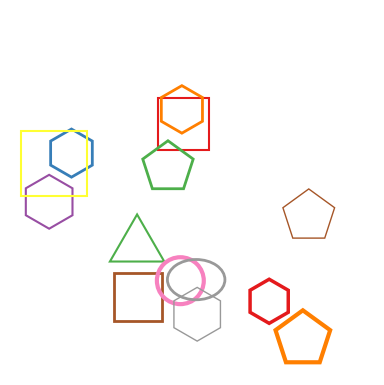[{"shape": "hexagon", "thickness": 2.5, "radius": 0.29, "center": [0.699, 0.217]}, {"shape": "square", "thickness": 1.5, "radius": 0.33, "center": [0.477, 0.679]}, {"shape": "hexagon", "thickness": 2, "radius": 0.31, "center": [0.186, 0.602]}, {"shape": "pentagon", "thickness": 2, "radius": 0.34, "center": [0.436, 0.566]}, {"shape": "triangle", "thickness": 1.5, "radius": 0.41, "center": [0.356, 0.361]}, {"shape": "hexagon", "thickness": 1.5, "radius": 0.35, "center": [0.128, 0.476]}, {"shape": "hexagon", "thickness": 2, "radius": 0.31, "center": [0.472, 0.716]}, {"shape": "pentagon", "thickness": 3, "radius": 0.37, "center": [0.787, 0.119]}, {"shape": "square", "thickness": 1.5, "radius": 0.42, "center": [0.14, 0.575]}, {"shape": "pentagon", "thickness": 1, "radius": 0.35, "center": [0.802, 0.439]}, {"shape": "square", "thickness": 2, "radius": 0.31, "center": [0.359, 0.229]}, {"shape": "circle", "thickness": 3, "radius": 0.3, "center": [0.468, 0.271]}, {"shape": "oval", "thickness": 2, "radius": 0.37, "center": [0.51, 0.274]}, {"shape": "hexagon", "thickness": 1, "radius": 0.35, "center": [0.512, 0.184]}]